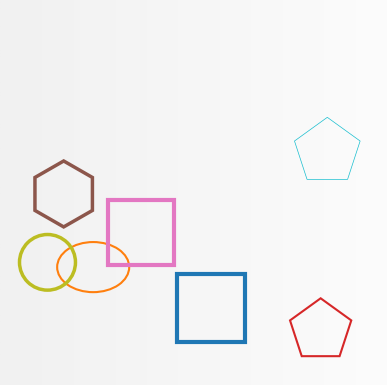[{"shape": "square", "thickness": 3, "radius": 0.44, "center": [0.545, 0.199]}, {"shape": "oval", "thickness": 1.5, "radius": 0.46, "center": [0.24, 0.306]}, {"shape": "pentagon", "thickness": 1.5, "radius": 0.42, "center": [0.827, 0.142]}, {"shape": "hexagon", "thickness": 2.5, "radius": 0.43, "center": [0.164, 0.496]}, {"shape": "square", "thickness": 3, "radius": 0.43, "center": [0.364, 0.396]}, {"shape": "circle", "thickness": 2.5, "radius": 0.36, "center": [0.123, 0.319]}, {"shape": "pentagon", "thickness": 0.5, "radius": 0.45, "center": [0.845, 0.606]}]